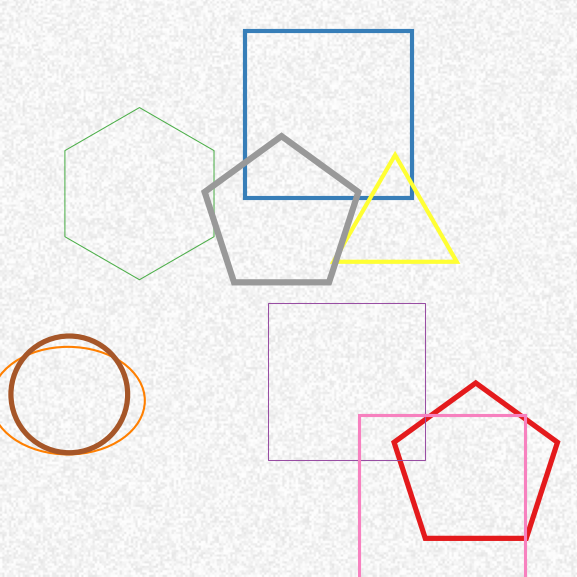[{"shape": "pentagon", "thickness": 2.5, "radius": 0.74, "center": [0.824, 0.187]}, {"shape": "square", "thickness": 2, "radius": 0.72, "center": [0.569, 0.801]}, {"shape": "hexagon", "thickness": 0.5, "radius": 0.75, "center": [0.241, 0.664]}, {"shape": "square", "thickness": 0.5, "radius": 0.68, "center": [0.6, 0.339]}, {"shape": "oval", "thickness": 1, "radius": 0.67, "center": [0.118, 0.305]}, {"shape": "triangle", "thickness": 2, "radius": 0.62, "center": [0.684, 0.608]}, {"shape": "circle", "thickness": 2.5, "radius": 0.51, "center": [0.12, 0.316]}, {"shape": "square", "thickness": 1.5, "radius": 0.72, "center": [0.765, 0.138]}, {"shape": "pentagon", "thickness": 3, "radius": 0.7, "center": [0.487, 0.623]}]